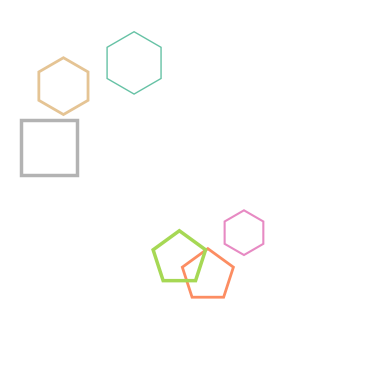[{"shape": "hexagon", "thickness": 1, "radius": 0.4, "center": [0.348, 0.837]}, {"shape": "pentagon", "thickness": 2, "radius": 0.35, "center": [0.54, 0.284]}, {"shape": "hexagon", "thickness": 1.5, "radius": 0.29, "center": [0.634, 0.396]}, {"shape": "pentagon", "thickness": 2.5, "radius": 0.36, "center": [0.466, 0.329]}, {"shape": "hexagon", "thickness": 2, "radius": 0.37, "center": [0.165, 0.776]}, {"shape": "square", "thickness": 2.5, "radius": 0.36, "center": [0.128, 0.617]}]